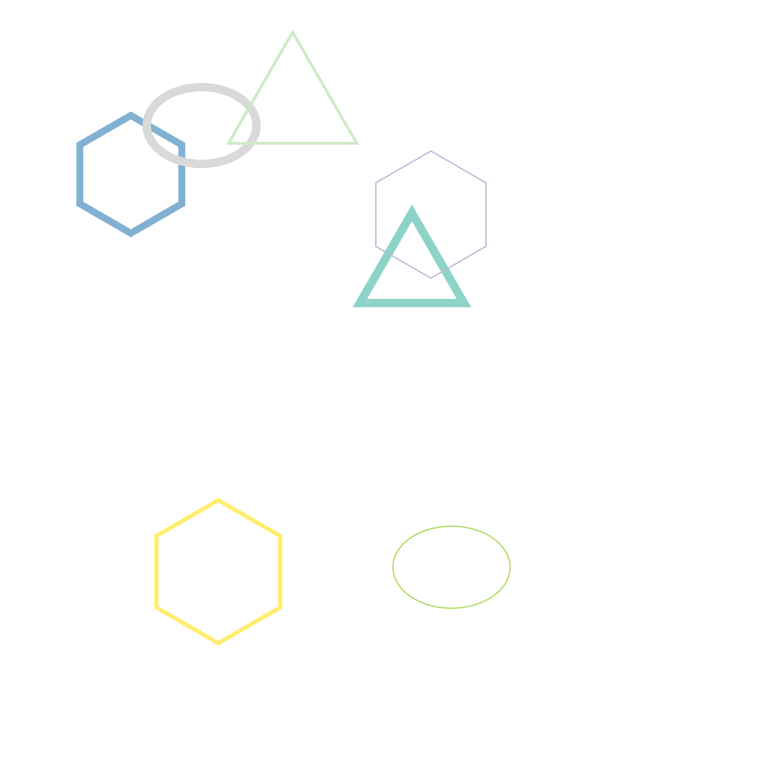[{"shape": "triangle", "thickness": 3, "radius": 0.39, "center": [0.535, 0.645]}, {"shape": "hexagon", "thickness": 0.5, "radius": 0.41, "center": [0.56, 0.721]}, {"shape": "hexagon", "thickness": 2.5, "radius": 0.38, "center": [0.17, 0.774]}, {"shape": "oval", "thickness": 0.5, "radius": 0.38, "center": [0.586, 0.263]}, {"shape": "oval", "thickness": 3, "radius": 0.36, "center": [0.262, 0.837]}, {"shape": "triangle", "thickness": 1, "radius": 0.48, "center": [0.38, 0.862]}, {"shape": "hexagon", "thickness": 1.5, "radius": 0.46, "center": [0.284, 0.258]}]